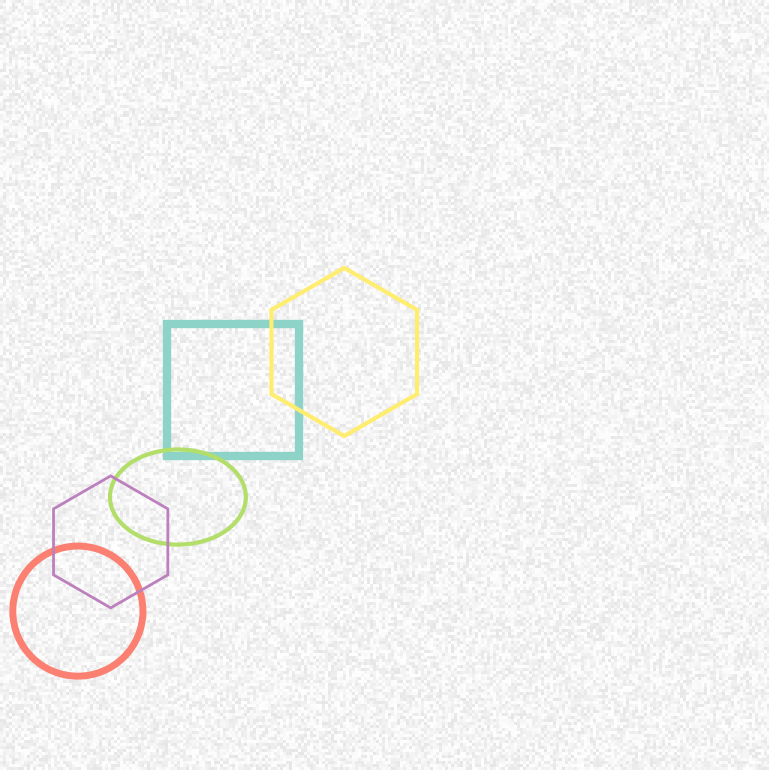[{"shape": "square", "thickness": 3, "radius": 0.43, "center": [0.303, 0.494]}, {"shape": "circle", "thickness": 2.5, "radius": 0.42, "center": [0.101, 0.206]}, {"shape": "oval", "thickness": 1.5, "radius": 0.44, "center": [0.231, 0.355]}, {"shape": "hexagon", "thickness": 1, "radius": 0.43, "center": [0.144, 0.296]}, {"shape": "hexagon", "thickness": 1.5, "radius": 0.55, "center": [0.447, 0.543]}]